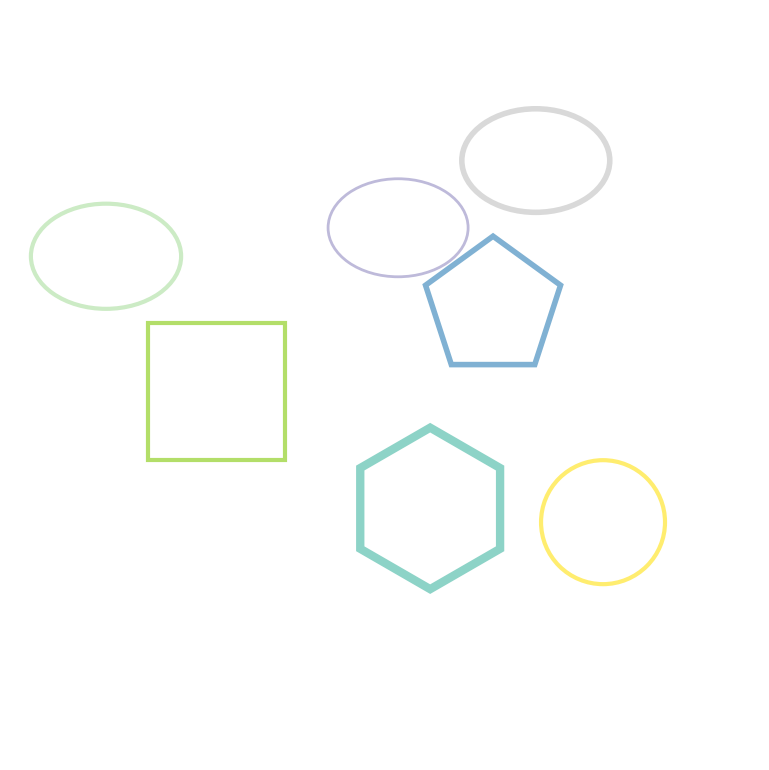[{"shape": "hexagon", "thickness": 3, "radius": 0.52, "center": [0.559, 0.34]}, {"shape": "oval", "thickness": 1, "radius": 0.45, "center": [0.517, 0.704]}, {"shape": "pentagon", "thickness": 2, "radius": 0.46, "center": [0.64, 0.601]}, {"shape": "square", "thickness": 1.5, "radius": 0.45, "center": [0.281, 0.492]}, {"shape": "oval", "thickness": 2, "radius": 0.48, "center": [0.696, 0.791]}, {"shape": "oval", "thickness": 1.5, "radius": 0.49, "center": [0.138, 0.667]}, {"shape": "circle", "thickness": 1.5, "radius": 0.4, "center": [0.783, 0.322]}]